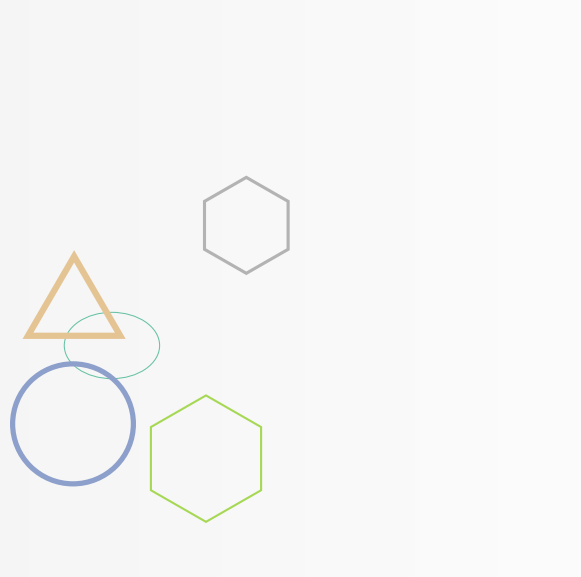[{"shape": "oval", "thickness": 0.5, "radius": 0.41, "center": [0.193, 0.401]}, {"shape": "circle", "thickness": 2.5, "radius": 0.52, "center": [0.126, 0.265]}, {"shape": "hexagon", "thickness": 1, "radius": 0.55, "center": [0.354, 0.205]}, {"shape": "triangle", "thickness": 3, "radius": 0.46, "center": [0.128, 0.464]}, {"shape": "hexagon", "thickness": 1.5, "radius": 0.42, "center": [0.424, 0.609]}]